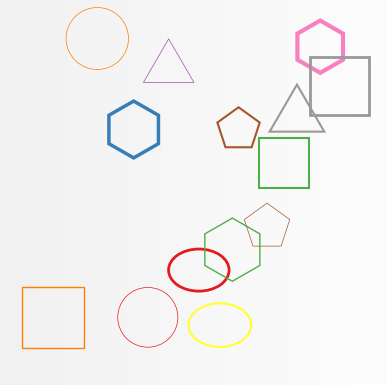[{"shape": "circle", "thickness": 0.5, "radius": 0.39, "center": [0.381, 0.176]}, {"shape": "oval", "thickness": 2, "radius": 0.39, "center": [0.513, 0.298]}, {"shape": "hexagon", "thickness": 2.5, "radius": 0.37, "center": [0.345, 0.664]}, {"shape": "hexagon", "thickness": 1, "radius": 0.41, "center": [0.6, 0.351]}, {"shape": "square", "thickness": 1.5, "radius": 0.32, "center": [0.733, 0.576]}, {"shape": "triangle", "thickness": 0.5, "radius": 0.38, "center": [0.435, 0.824]}, {"shape": "square", "thickness": 1, "radius": 0.4, "center": [0.136, 0.176]}, {"shape": "circle", "thickness": 0.5, "radius": 0.4, "center": [0.251, 0.9]}, {"shape": "oval", "thickness": 1.5, "radius": 0.4, "center": [0.567, 0.156]}, {"shape": "pentagon", "thickness": 1.5, "radius": 0.29, "center": [0.616, 0.664]}, {"shape": "pentagon", "thickness": 0.5, "radius": 0.31, "center": [0.689, 0.411]}, {"shape": "hexagon", "thickness": 3, "radius": 0.34, "center": [0.826, 0.879]}, {"shape": "triangle", "thickness": 1.5, "radius": 0.41, "center": [0.766, 0.699]}, {"shape": "square", "thickness": 2, "radius": 0.38, "center": [0.877, 0.776]}]